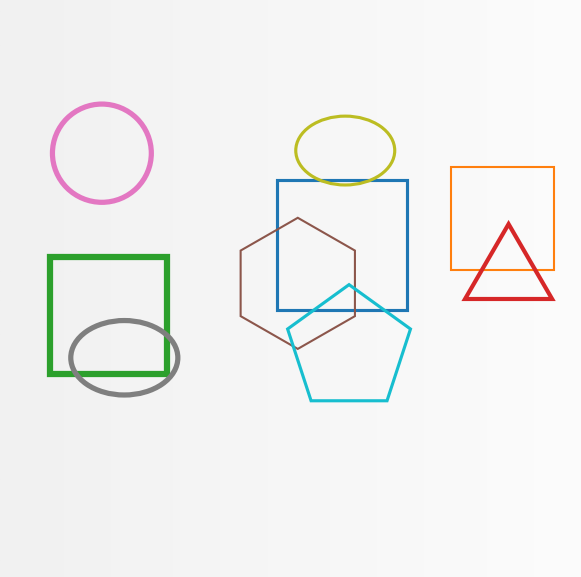[{"shape": "square", "thickness": 1.5, "radius": 0.56, "center": [0.588, 0.575]}, {"shape": "square", "thickness": 1, "radius": 0.44, "center": [0.865, 0.621]}, {"shape": "square", "thickness": 3, "radius": 0.5, "center": [0.186, 0.453]}, {"shape": "triangle", "thickness": 2, "radius": 0.43, "center": [0.875, 0.525]}, {"shape": "hexagon", "thickness": 1, "radius": 0.57, "center": [0.512, 0.508]}, {"shape": "circle", "thickness": 2.5, "radius": 0.43, "center": [0.175, 0.734]}, {"shape": "oval", "thickness": 2.5, "radius": 0.46, "center": [0.214, 0.38]}, {"shape": "oval", "thickness": 1.5, "radius": 0.43, "center": [0.594, 0.738]}, {"shape": "pentagon", "thickness": 1.5, "radius": 0.56, "center": [0.601, 0.395]}]